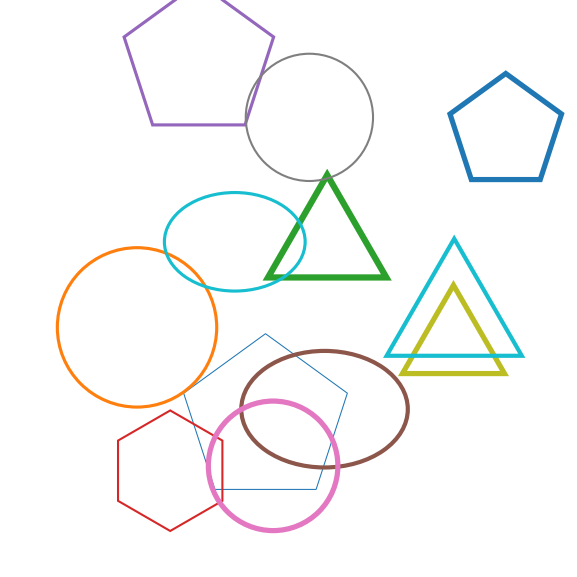[{"shape": "pentagon", "thickness": 0.5, "radius": 0.75, "center": [0.46, 0.272]}, {"shape": "pentagon", "thickness": 2.5, "radius": 0.51, "center": [0.876, 0.77]}, {"shape": "circle", "thickness": 1.5, "radius": 0.69, "center": [0.237, 0.432]}, {"shape": "triangle", "thickness": 3, "radius": 0.59, "center": [0.567, 0.578]}, {"shape": "hexagon", "thickness": 1, "radius": 0.52, "center": [0.295, 0.184]}, {"shape": "pentagon", "thickness": 1.5, "radius": 0.68, "center": [0.344, 0.893]}, {"shape": "oval", "thickness": 2, "radius": 0.72, "center": [0.562, 0.291]}, {"shape": "circle", "thickness": 2.5, "radius": 0.56, "center": [0.473, 0.192]}, {"shape": "circle", "thickness": 1, "radius": 0.55, "center": [0.536, 0.796]}, {"shape": "triangle", "thickness": 2.5, "radius": 0.51, "center": [0.785, 0.403]}, {"shape": "oval", "thickness": 1.5, "radius": 0.61, "center": [0.407, 0.58]}, {"shape": "triangle", "thickness": 2, "radius": 0.68, "center": [0.787, 0.451]}]